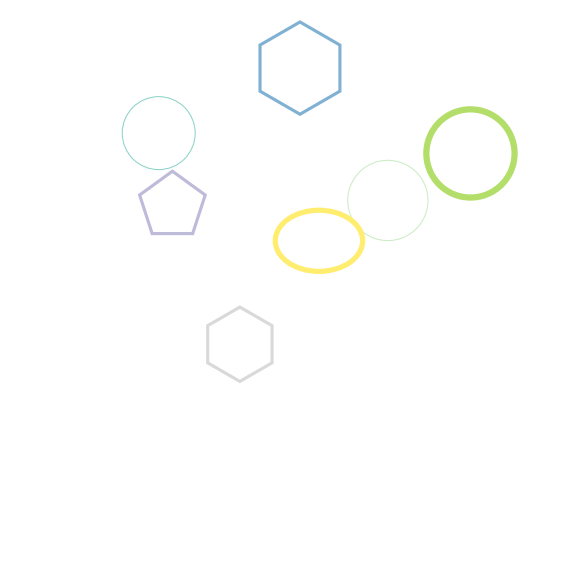[{"shape": "circle", "thickness": 0.5, "radius": 0.32, "center": [0.275, 0.769]}, {"shape": "pentagon", "thickness": 1.5, "radius": 0.3, "center": [0.299, 0.643]}, {"shape": "hexagon", "thickness": 1.5, "radius": 0.4, "center": [0.519, 0.881]}, {"shape": "circle", "thickness": 3, "radius": 0.38, "center": [0.815, 0.733]}, {"shape": "hexagon", "thickness": 1.5, "radius": 0.32, "center": [0.415, 0.403]}, {"shape": "circle", "thickness": 0.5, "radius": 0.35, "center": [0.672, 0.652]}, {"shape": "oval", "thickness": 2.5, "radius": 0.38, "center": [0.552, 0.582]}]